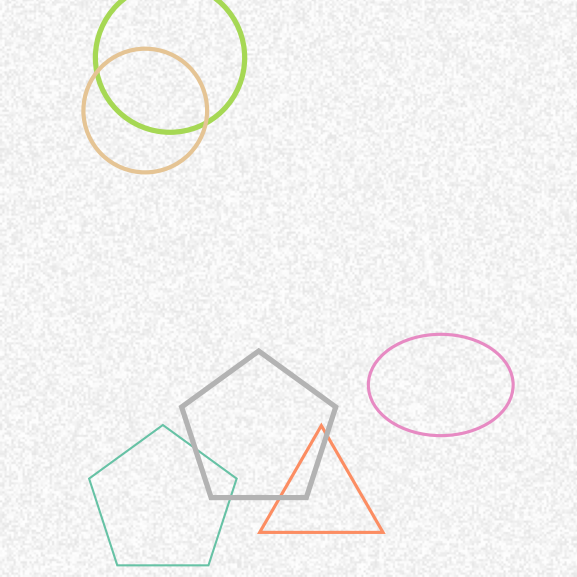[{"shape": "pentagon", "thickness": 1, "radius": 0.67, "center": [0.282, 0.129]}, {"shape": "triangle", "thickness": 1.5, "radius": 0.62, "center": [0.556, 0.139]}, {"shape": "oval", "thickness": 1.5, "radius": 0.63, "center": [0.763, 0.333]}, {"shape": "circle", "thickness": 2.5, "radius": 0.65, "center": [0.294, 0.899]}, {"shape": "circle", "thickness": 2, "radius": 0.54, "center": [0.252, 0.808]}, {"shape": "pentagon", "thickness": 2.5, "radius": 0.7, "center": [0.448, 0.251]}]